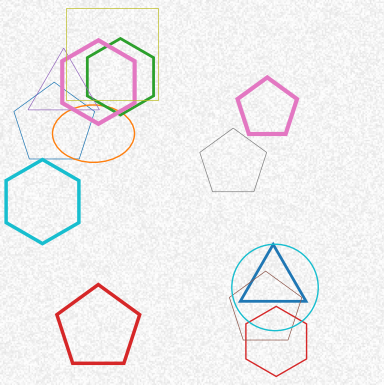[{"shape": "pentagon", "thickness": 0.5, "radius": 0.55, "center": [0.141, 0.676]}, {"shape": "triangle", "thickness": 2, "radius": 0.49, "center": [0.71, 0.267]}, {"shape": "oval", "thickness": 1, "radius": 0.53, "center": [0.243, 0.653]}, {"shape": "hexagon", "thickness": 2, "radius": 0.5, "center": [0.313, 0.801]}, {"shape": "hexagon", "thickness": 1, "radius": 0.46, "center": [0.717, 0.113]}, {"shape": "pentagon", "thickness": 2.5, "radius": 0.57, "center": [0.255, 0.148]}, {"shape": "triangle", "thickness": 0.5, "radius": 0.54, "center": [0.165, 0.768]}, {"shape": "pentagon", "thickness": 0.5, "radius": 0.49, "center": [0.69, 0.197]}, {"shape": "pentagon", "thickness": 3, "radius": 0.41, "center": [0.694, 0.718]}, {"shape": "hexagon", "thickness": 3, "radius": 0.54, "center": [0.256, 0.787]}, {"shape": "pentagon", "thickness": 0.5, "radius": 0.46, "center": [0.606, 0.576]}, {"shape": "square", "thickness": 0.5, "radius": 0.6, "center": [0.29, 0.859]}, {"shape": "circle", "thickness": 1, "radius": 0.56, "center": [0.714, 0.253]}, {"shape": "hexagon", "thickness": 2.5, "radius": 0.55, "center": [0.11, 0.476]}]